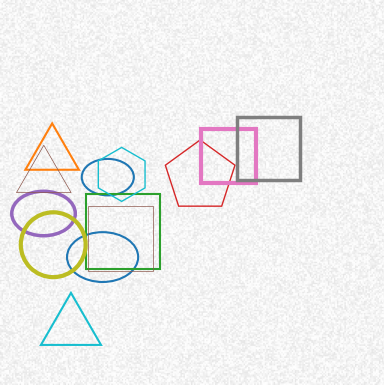[{"shape": "oval", "thickness": 1.5, "radius": 0.46, "center": [0.267, 0.332]}, {"shape": "oval", "thickness": 1.5, "radius": 0.34, "center": [0.28, 0.54]}, {"shape": "triangle", "thickness": 1.5, "radius": 0.4, "center": [0.135, 0.599]}, {"shape": "square", "thickness": 1.5, "radius": 0.49, "center": [0.319, 0.399]}, {"shape": "pentagon", "thickness": 1, "radius": 0.48, "center": [0.52, 0.541]}, {"shape": "oval", "thickness": 2.5, "radius": 0.41, "center": [0.113, 0.445]}, {"shape": "square", "thickness": 0.5, "radius": 0.42, "center": [0.314, 0.38]}, {"shape": "triangle", "thickness": 0.5, "radius": 0.41, "center": [0.114, 0.541]}, {"shape": "square", "thickness": 3, "radius": 0.35, "center": [0.594, 0.595]}, {"shape": "square", "thickness": 2.5, "radius": 0.41, "center": [0.699, 0.614]}, {"shape": "circle", "thickness": 3, "radius": 0.42, "center": [0.138, 0.364]}, {"shape": "triangle", "thickness": 1.5, "radius": 0.45, "center": [0.184, 0.149]}, {"shape": "hexagon", "thickness": 1, "radius": 0.35, "center": [0.316, 0.547]}]